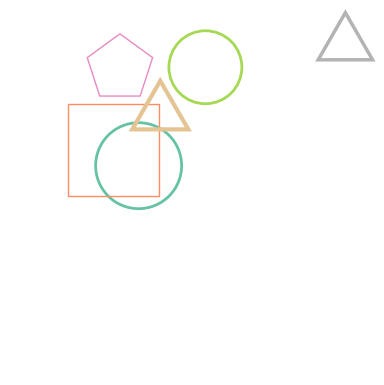[{"shape": "circle", "thickness": 2, "radius": 0.56, "center": [0.36, 0.57]}, {"shape": "square", "thickness": 1, "radius": 0.59, "center": [0.294, 0.611]}, {"shape": "pentagon", "thickness": 1, "radius": 0.45, "center": [0.311, 0.823]}, {"shape": "circle", "thickness": 2, "radius": 0.47, "center": [0.533, 0.825]}, {"shape": "triangle", "thickness": 3, "radius": 0.42, "center": [0.416, 0.706]}, {"shape": "triangle", "thickness": 2.5, "radius": 0.41, "center": [0.897, 0.885]}]